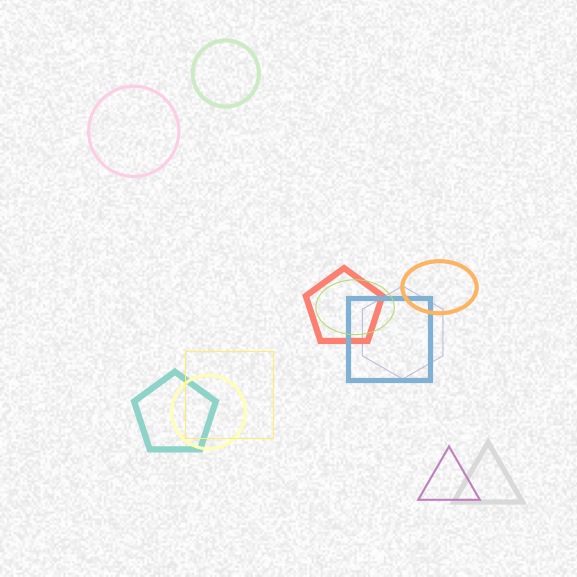[{"shape": "pentagon", "thickness": 3, "radius": 0.37, "center": [0.303, 0.281]}, {"shape": "circle", "thickness": 1.5, "radius": 0.32, "center": [0.361, 0.286]}, {"shape": "hexagon", "thickness": 0.5, "radius": 0.4, "center": [0.697, 0.423]}, {"shape": "pentagon", "thickness": 3, "radius": 0.35, "center": [0.596, 0.465]}, {"shape": "square", "thickness": 2.5, "radius": 0.35, "center": [0.674, 0.413]}, {"shape": "oval", "thickness": 2, "radius": 0.32, "center": [0.761, 0.502]}, {"shape": "oval", "thickness": 0.5, "radius": 0.34, "center": [0.615, 0.467]}, {"shape": "circle", "thickness": 1.5, "radius": 0.39, "center": [0.232, 0.772]}, {"shape": "triangle", "thickness": 2.5, "radius": 0.34, "center": [0.845, 0.164]}, {"shape": "triangle", "thickness": 1, "radius": 0.31, "center": [0.778, 0.164]}, {"shape": "circle", "thickness": 2, "radius": 0.29, "center": [0.391, 0.872]}, {"shape": "square", "thickness": 0.5, "radius": 0.38, "center": [0.397, 0.316]}]